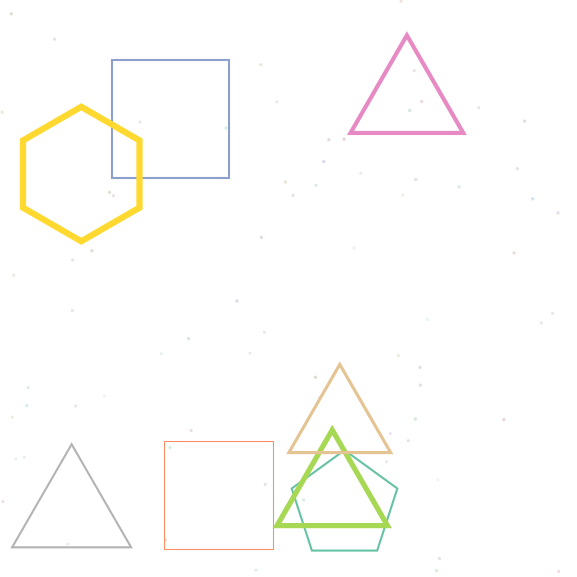[{"shape": "pentagon", "thickness": 1, "radius": 0.48, "center": [0.597, 0.124]}, {"shape": "square", "thickness": 0.5, "radius": 0.47, "center": [0.379, 0.142]}, {"shape": "square", "thickness": 1, "radius": 0.51, "center": [0.295, 0.793]}, {"shape": "triangle", "thickness": 2, "radius": 0.56, "center": [0.705, 0.825]}, {"shape": "triangle", "thickness": 2.5, "radius": 0.55, "center": [0.575, 0.144]}, {"shape": "hexagon", "thickness": 3, "radius": 0.58, "center": [0.141, 0.698]}, {"shape": "triangle", "thickness": 1.5, "radius": 0.51, "center": [0.588, 0.266]}, {"shape": "triangle", "thickness": 1, "radius": 0.59, "center": [0.124, 0.111]}]